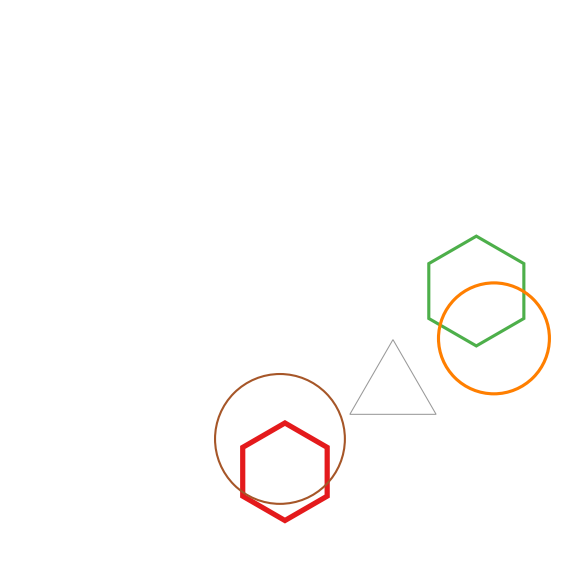[{"shape": "hexagon", "thickness": 2.5, "radius": 0.42, "center": [0.493, 0.182]}, {"shape": "hexagon", "thickness": 1.5, "radius": 0.48, "center": [0.825, 0.495]}, {"shape": "circle", "thickness": 1.5, "radius": 0.48, "center": [0.855, 0.413]}, {"shape": "circle", "thickness": 1, "radius": 0.56, "center": [0.485, 0.239]}, {"shape": "triangle", "thickness": 0.5, "radius": 0.43, "center": [0.68, 0.325]}]